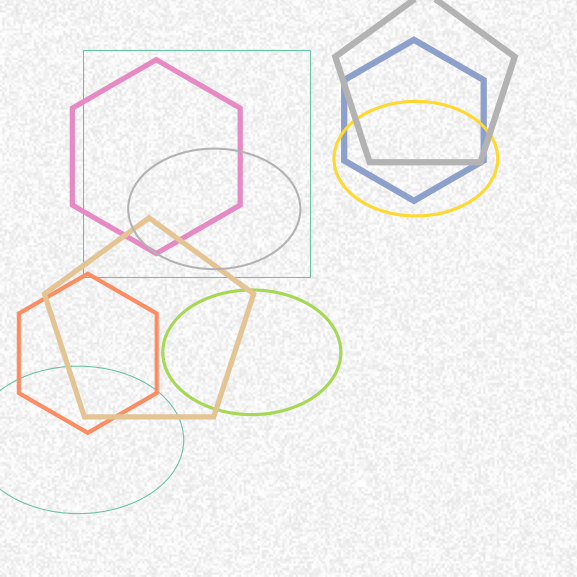[{"shape": "square", "thickness": 0.5, "radius": 0.98, "center": [0.34, 0.716]}, {"shape": "oval", "thickness": 0.5, "radius": 0.91, "center": [0.136, 0.237]}, {"shape": "hexagon", "thickness": 2, "radius": 0.69, "center": [0.152, 0.387]}, {"shape": "hexagon", "thickness": 3, "radius": 0.7, "center": [0.717, 0.791]}, {"shape": "hexagon", "thickness": 2.5, "radius": 0.84, "center": [0.271, 0.728]}, {"shape": "oval", "thickness": 1.5, "radius": 0.77, "center": [0.436, 0.389]}, {"shape": "oval", "thickness": 1.5, "radius": 0.71, "center": [0.72, 0.724]}, {"shape": "pentagon", "thickness": 2.5, "radius": 0.95, "center": [0.258, 0.431]}, {"shape": "oval", "thickness": 1, "radius": 0.75, "center": [0.371, 0.637]}, {"shape": "pentagon", "thickness": 3, "radius": 0.82, "center": [0.736, 0.85]}]